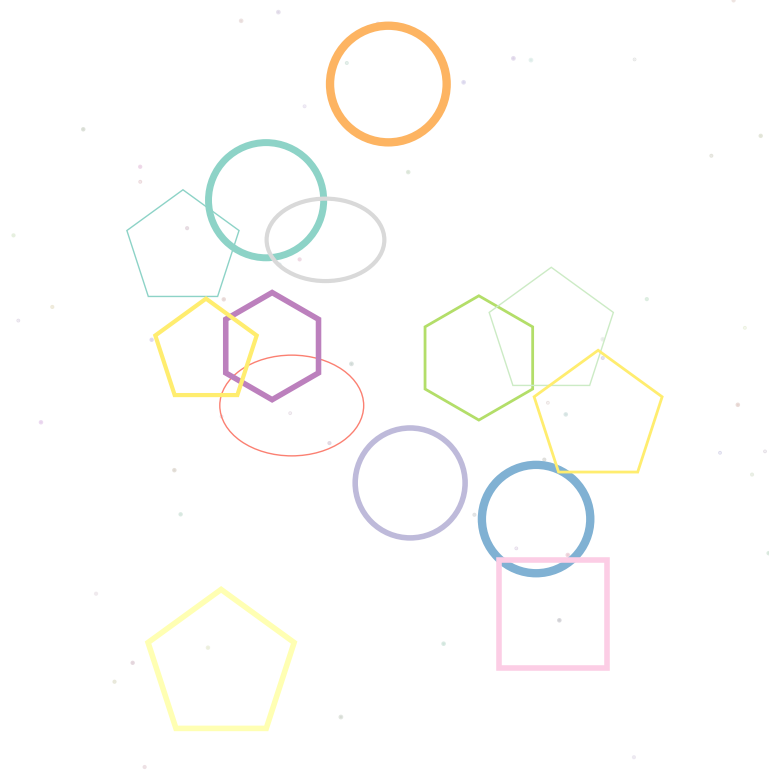[{"shape": "circle", "thickness": 2.5, "radius": 0.37, "center": [0.346, 0.74]}, {"shape": "pentagon", "thickness": 0.5, "radius": 0.38, "center": [0.238, 0.677]}, {"shape": "pentagon", "thickness": 2, "radius": 0.5, "center": [0.287, 0.135]}, {"shape": "circle", "thickness": 2, "radius": 0.36, "center": [0.533, 0.373]}, {"shape": "oval", "thickness": 0.5, "radius": 0.47, "center": [0.379, 0.473]}, {"shape": "circle", "thickness": 3, "radius": 0.35, "center": [0.696, 0.326]}, {"shape": "circle", "thickness": 3, "radius": 0.38, "center": [0.504, 0.891]}, {"shape": "hexagon", "thickness": 1, "radius": 0.4, "center": [0.622, 0.535]}, {"shape": "square", "thickness": 2, "radius": 0.35, "center": [0.718, 0.202]}, {"shape": "oval", "thickness": 1.5, "radius": 0.38, "center": [0.423, 0.688]}, {"shape": "hexagon", "thickness": 2, "radius": 0.35, "center": [0.353, 0.551]}, {"shape": "pentagon", "thickness": 0.5, "radius": 0.42, "center": [0.716, 0.568]}, {"shape": "pentagon", "thickness": 1, "radius": 0.44, "center": [0.777, 0.458]}, {"shape": "pentagon", "thickness": 1.5, "radius": 0.35, "center": [0.268, 0.543]}]